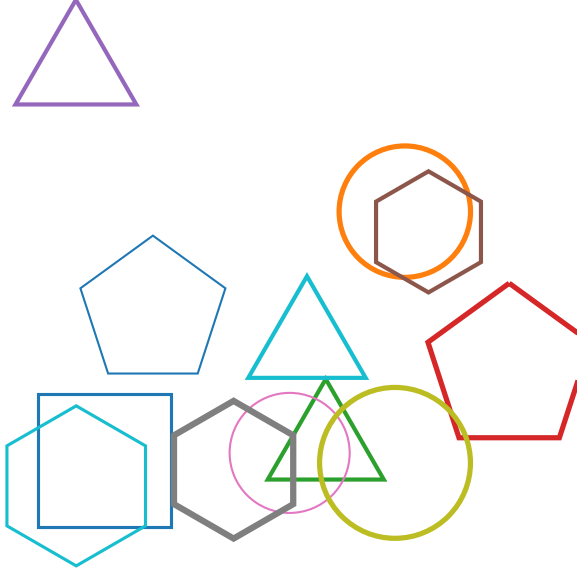[{"shape": "square", "thickness": 1.5, "radius": 0.57, "center": [0.181, 0.202]}, {"shape": "pentagon", "thickness": 1, "radius": 0.66, "center": [0.265, 0.459]}, {"shape": "circle", "thickness": 2.5, "radius": 0.57, "center": [0.701, 0.633]}, {"shape": "triangle", "thickness": 2, "radius": 0.58, "center": [0.564, 0.227]}, {"shape": "pentagon", "thickness": 2.5, "radius": 0.74, "center": [0.882, 0.361]}, {"shape": "triangle", "thickness": 2, "radius": 0.6, "center": [0.131, 0.879]}, {"shape": "hexagon", "thickness": 2, "radius": 0.52, "center": [0.742, 0.598]}, {"shape": "circle", "thickness": 1, "radius": 0.52, "center": [0.502, 0.215]}, {"shape": "hexagon", "thickness": 3, "radius": 0.6, "center": [0.405, 0.186]}, {"shape": "circle", "thickness": 2.5, "radius": 0.65, "center": [0.684, 0.198]}, {"shape": "triangle", "thickness": 2, "radius": 0.59, "center": [0.532, 0.404]}, {"shape": "hexagon", "thickness": 1.5, "radius": 0.69, "center": [0.132, 0.158]}]